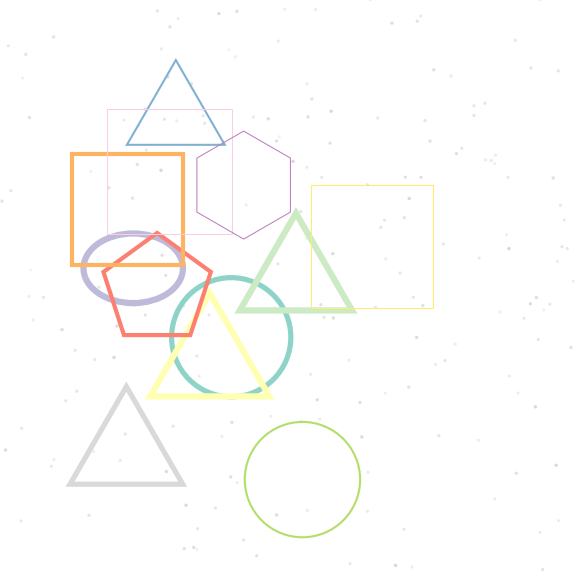[{"shape": "circle", "thickness": 2.5, "radius": 0.52, "center": [0.4, 0.415]}, {"shape": "triangle", "thickness": 3, "radius": 0.6, "center": [0.363, 0.372]}, {"shape": "oval", "thickness": 3, "radius": 0.43, "center": [0.231, 0.535]}, {"shape": "pentagon", "thickness": 2, "radius": 0.49, "center": [0.272, 0.498]}, {"shape": "triangle", "thickness": 1, "radius": 0.49, "center": [0.304, 0.797]}, {"shape": "square", "thickness": 2, "radius": 0.48, "center": [0.22, 0.636]}, {"shape": "circle", "thickness": 1, "radius": 0.5, "center": [0.524, 0.169]}, {"shape": "square", "thickness": 0.5, "radius": 0.54, "center": [0.294, 0.702]}, {"shape": "triangle", "thickness": 2.5, "radius": 0.56, "center": [0.219, 0.217]}, {"shape": "hexagon", "thickness": 0.5, "radius": 0.47, "center": [0.422, 0.679]}, {"shape": "triangle", "thickness": 3, "radius": 0.56, "center": [0.512, 0.518]}, {"shape": "square", "thickness": 0.5, "radius": 0.53, "center": [0.644, 0.572]}]